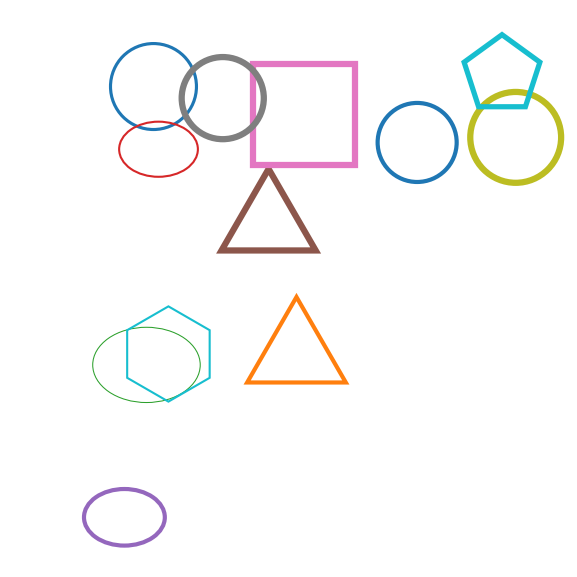[{"shape": "circle", "thickness": 1.5, "radius": 0.37, "center": [0.266, 0.849]}, {"shape": "circle", "thickness": 2, "radius": 0.34, "center": [0.722, 0.752]}, {"shape": "triangle", "thickness": 2, "radius": 0.49, "center": [0.513, 0.386]}, {"shape": "oval", "thickness": 0.5, "radius": 0.47, "center": [0.254, 0.367]}, {"shape": "oval", "thickness": 1, "radius": 0.34, "center": [0.274, 0.741]}, {"shape": "oval", "thickness": 2, "radius": 0.35, "center": [0.215, 0.103]}, {"shape": "triangle", "thickness": 3, "radius": 0.47, "center": [0.465, 0.612]}, {"shape": "square", "thickness": 3, "radius": 0.44, "center": [0.526, 0.801]}, {"shape": "circle", "thickness": 3, "radius": 0.36, "center": [0.386, 0.829]}, {"shape": "circle", "thickness": 3, "radius": 0.39, "center": [0.893, 0.761]}, {"shape": "pentagon", "thickness": 2.5, "radius": 0.34, "center": [0.869, 0.87]}, {"shape": "hexagon", "thickness": 1, "radius": 0.41, "center": [0.292, 0.386]}]